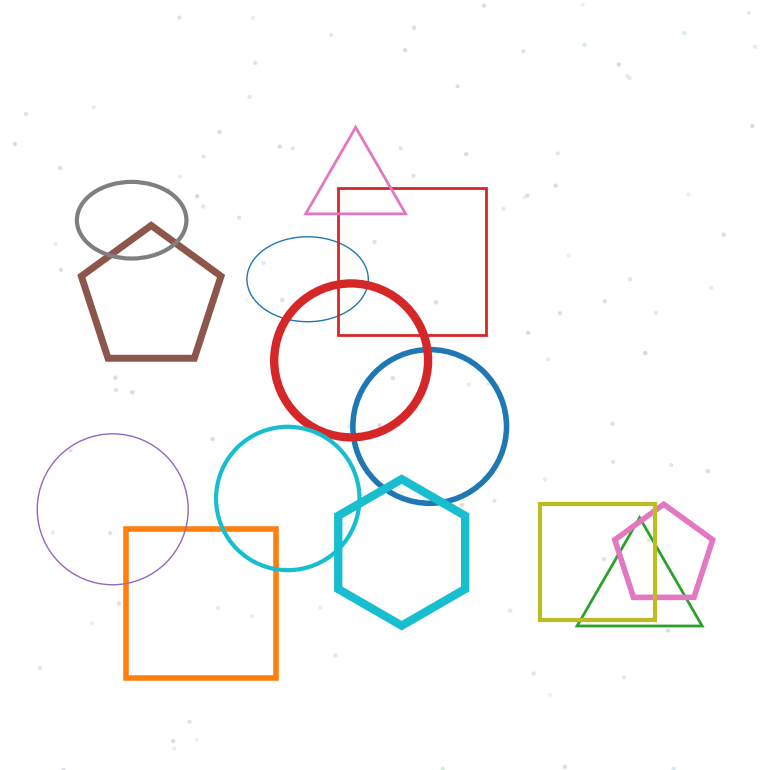[{"shape": "circle", "thickness": 2, "radius": 0.5, "center": [0.558, 0.446]}, {"shape": "oval", "thickness": 0.5, "radius": 0.39, "center": [0.399, 0.637]}, {"shape": "square", "thickness": 2, "radius": 0.49, "center": [0.261, 0.216]}, {"shape": "triangle", "thickness": 1, "radius": 0.47, "center": [0.831, 0.234]}, {"shape": "square", "thickness": 1, "radius": 0.48, "center": [0.535, 0.66]}, {"shape": "circle", "thickness": 3, "radius": 0.5, "center": [0.456, 0.532]}, {"shape": "circle", "thickness": 0.5, "radius": 0.49, "center": [0.146, 0.339]}, {"shape": "pentagon", "thickness": 2.5, "radius": 0.48, "center": [0.196, 0.612]}, {"shape": "pentagon", "thickness": 2, "radius": 0.33, "center": [0.862, 0.278]}, {"shape": "triangle", "thickness": 1, "radius": 0.37, "center": [0.462, 0.76]}, {"shape": "oval", "thickness": 1.5, "radius": 0.36, "center": [0.171, 0.714]}, {"shape": "square", "thickness": 1.5, "radius": 0.37, "center": [0.776, 0.27]}, {"shape": "hexagon", "thickness": 3, "radius": 0.48, "center": [0.522, 0.283]}, {"shape": "circle", "thickness": 1.5, "radius": 0.47, "center": [0.374, 0.353]}]